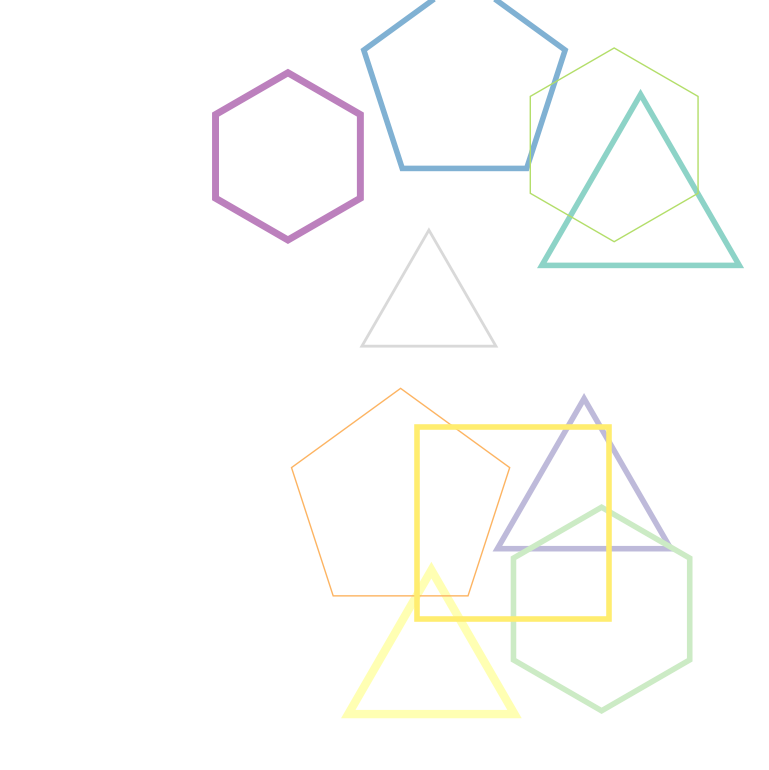[{"shape": "triangle", "thickness": 2, "radius": 0.74, "center": [0.832, 0.729]}, {"shape": "triangle", "thickness": 3, "radius": 0.62, "center": [0.56, 0.135]}, {"shape": "triangle", "thickness": 2, "radius": 0.65, "center": [0.759, 0.352]}, {"shape": "pentagon", "thickness": 2, "radius": 0.69, "center": [0.603, 0.892]}, {"shape": "pentagon", "thickness": 0.5, "radius": 0.74, "center": [0.52, 0.347]}, {"shape": "hexagon", "thickness": 0.5, "radius": 0.63, "center": [0.798, 0.812]}, {"shape": "triangle", "thickness": 1, "radius": 0.5, "center": [0.557, 0.601]}, {"shape": "hexagon", "thickness": 2.5, "radius": 0.54, "center": [0.374, 0.797]}, {"shape": "hexagon", "thickness": 2, "radius": 0.66, "center": [0.781, 0.209]}, {"shape": "square", "thickness": 2, "radius": 0.62, "center": [0.667, 0.32]}]